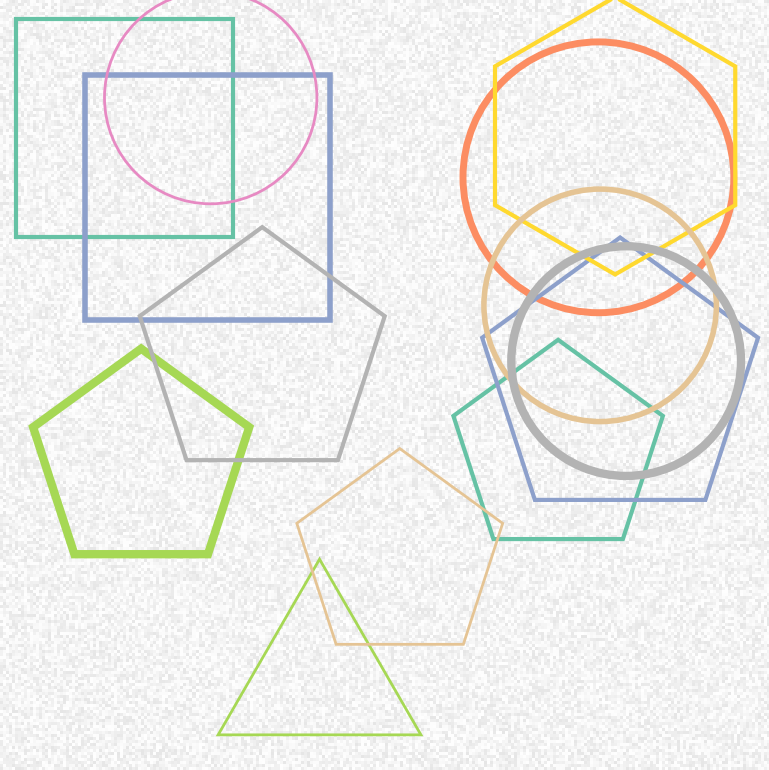[{"shape": "square", "thickness": 1.5, "radius": 0.71, "center": [0.162, 0.834]}, {"shape": "pentagon", "thickness": 1.5, "radius": 0.72, "center": [0.725, 0.416]}, {"shape": "circle", "thickness": 2.5, "radius": 0.88, "center": [0.777, 0.77]}, {"shape": "pentagon", "thickness": 1.5, "radius": 0.94, "center": [0.805, 0.503]}, {"shape": "square", "thickness": 2, "radius": 0.79, "center": [0.269, 0.743]}, {"shape": "circle", "thickness": 1, "radius": 0.69, "center": [0.274, 0.873]}, {"shape": "triangle", "thickness": 1, "radius": 0.76, "center": [0.415, 0.122]}, {"shape": "pentagon", "thickness": 3, "radius": 0.74, "center": [0.183, 0.4]}, {"shape": "hexagon", "thickness": 1.5, "radius": 0.9, "center": [0.799, 0.824]}, {"shape": "pentagon", "thickness": 1, "radius": 0.7, "center": [0.519, 0.277]}, {"shape": "circle", "thickness": 2, "radius": 0.75, "center": [0.779, 0.603]}, {"shape": "pentagon", "thickness": 1.5, "radius": 0.84, "center": [0.341, 0.538]}, {"shape": "circle", "thickness": 3, "radius": 0.75, "center": [0.813, 0.531]}]